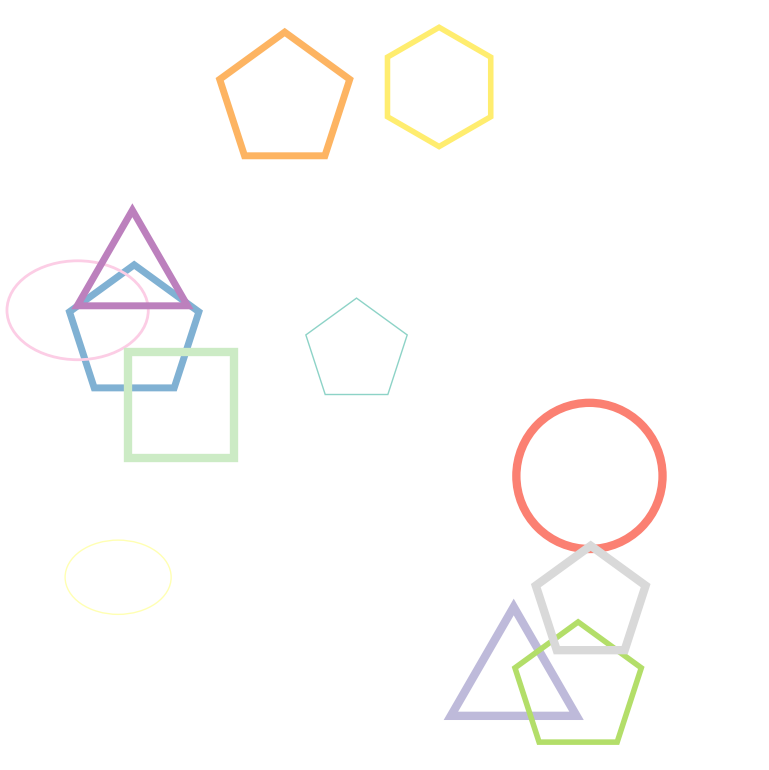[{"shape": "pentagon", "thickness": 0.5, "radius": 0.35, "center": [0.463, 0.544]}, {"shape": "oval", "thickness": 0.5, "radius": 0.34, "center": [0.153, 0.25]}, {"shape": "triangle", "thickness": 3, "radius": 0.47, "center": [0.667, 0.117]}, {"shape": "circle", "thickness": 3, "radius": 0.47, "center": [0.766, 0.382]}, {"shape": "pentagon", "thickness": 2.5, "radius": 0.44, "center": [0.174, 0.568]}, {"shape": "pentagon", "thickness": 2.5, "radius": 0.44, "center": [0.37, 0.869]}, {"shape": "pentagon", "thickness": 2, "radius": 0.43, "center": [0.751, 0.106]}, {"shape": "oval", "thickness": 1, "radius": 0.46, "center": [0.101, 0.597]}, {"shape": "pentagon", "thickness": 3, "radius": 0.37, "center": [0.767, 0.216]}, {"shape": "triangle", "thickness": 2.5, "radius": 0.41, "center": [0.172, 0.644]}, {"shape": "square", "thickness": 3, "radius": 0.34, "center": [0.235, 0.474]}, {"shape": "hexagon", "thickness": 2, "radius": 0.39, "center": [0.57, 0.887]}]